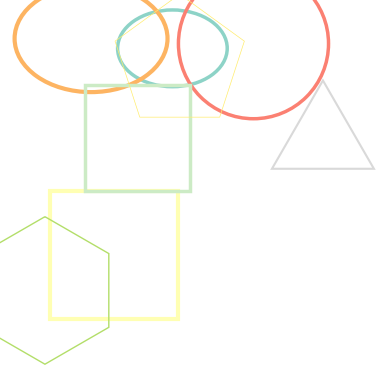[{"shape": "oval", "thickness": 2.5, "radius": 0.71, "center": [0.448, 0.874]}, {"shape": "square", "thickness": 3, "radius": 0.83, "center": [0.297, 0.338]}, {"shape": "circle", "thickness": 2.5, "radius": 0.97, "center": [0.658, 0.887]}, {"shape": "oval", "thickness": 3, "radius": 0.99, "center": [0.237, 0.9]}, {"shape": "hexagon", "thickness": 1, "radius": 0.96, "center": [0.117, 0.246]}, {"shape": "triangle", "thickness": 1.5, "radius": 0.76, "center": [0.839, 0.638]}, {"shape": "square", "thickness": 2.5, "radius": 0.68, "center": [0.358, 0.642]}, {"shape": "pentagon", "thickness": 0.5, "radius": 0.88, "center": [0.467, 0.839]}]